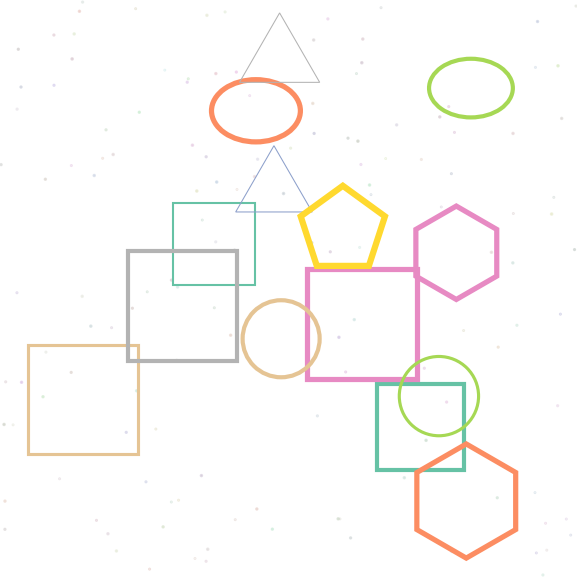[{"shape": "square", "thickness": 1, "radius": 0.35, "center": [0.37, 0.577]}, {"shape": "square", "thickness": 2, "radius": 0.37, "center": [0.728, 0.26]}, {"shape": "hexagon", "thickness": 2.5, "radius": 0.49, "center": [0.807, 0.132]}, {"shape": "oval", "thickness": 2.5, "radius": 0.38, "center": [0.443, 0.807]}, {"shape": "triangle", "thickness": 0.5, "radius": 0.38, "center": [0.474, 0.67]}, {"shape": "hexagon", "thickness": 2.5, "radius": 0.4, "center": [0.79, 0.561]}, {"shape": "square", "thickness": 2.5, "radius": 0.48, "center": [0.627, 0.438]}, {"shape": "circle", "thickness": 1.5, "radius": 0.34, "center": [0.76, 0.313]}, {"shape": "oval", "thickness": 2, "radius": 0.36, "center": [0.816, 0.847]}, {"shape": "pentagon", "thickness": 3, "radius": 0.38, "center": [0.594, 0.601]}, {"shape": "square", "thickness": 1.5, "radius": 0.47, "center": [0.144, 0.307]}, {"shape": "circle", "thickness": 2, "radius": 0.33, "center": [0.487, 0.413]}, {"shape": "square", "thickness": 2, "radius": 0.48, "center": [0.316, 0.47]}, {"shape": "triangle", "thickness": 0.5, "radius": 0.4, "center": [0.484, 0.897]}]